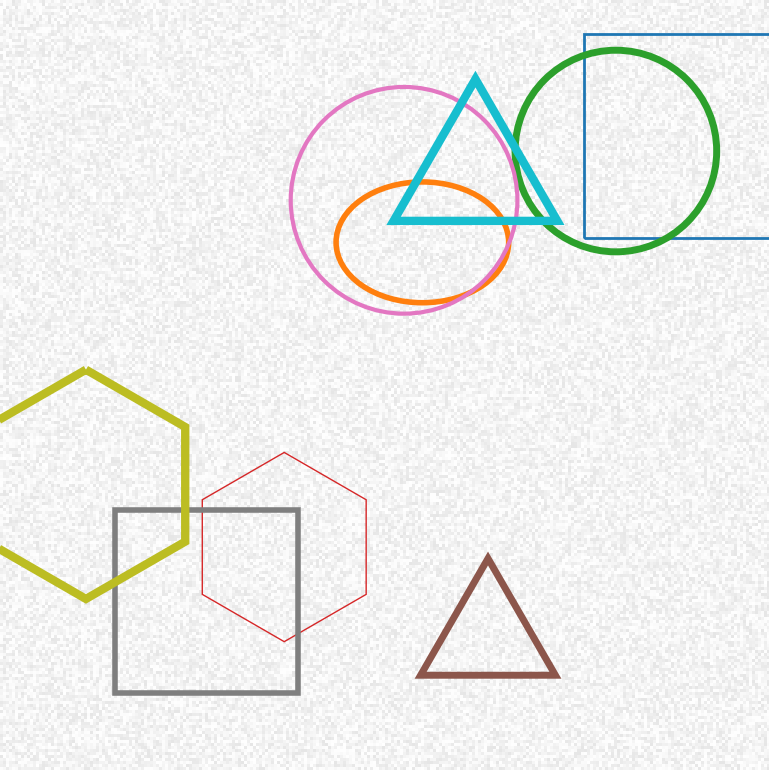[{"shape": "square", "thickness": 1, "radius": 0.66, "center": [0.891, 0.824]}, {"shape": "oval", "thickness": 2, "radius": 0.56, "center": [0.549, 0.685]}, {"shape": "circle", "thickness": 2.5, "radius": 0.65, "center": [0.8, 0.804]}, {"shape": "hexagon", "thickness": 0.5, "radius": 0.61, "center": [0.369, 0.29]}, {"shape": "triangle", "thickness": 2.5, "radius": 0.51, "center": [0.634, 0.174]}, {"shape": "circle", "thickness": 1.5, "radius": 0.74, "center": [0.525, 0.74]}, {"shape": "square", "thickness": 2, "radius": 0.59, "center": [0.268, 0.219]}, {"shape": "hexagon", "thickness": 3, "radius": 0.74, "center": [0.112, 0.371]}, {"shape": "triangle", "thickness": 3, "radius": 0.61, "center": [0.617, 0.775]}]